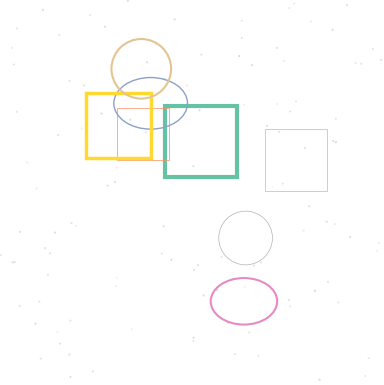[{"shape": "square", "thickness": 3, "radius": 0.47, "center": [0.522, 0.632]}, {"shape": "square", "thickness": 0.5, "radius": 0.33, "center": [0.372, 0.653]}, {"shape": "oval", "thickness": 1, "radius": 0.48, "center": [0.391, 0.732]}, {"shape": "oval", "thickness": 1.5, "radius": 0.43, "center": [0.634, 0.217]}, {"shape": "square", "thickness": 0.5, "radius": 0.4, "center": [0.769, 0.584]}, {"shape": "square", "thickness": 2.5, "radius": 0.42, "center": [0.308, 0.673]}, {"shape": "circle", "thickness": 1.5, "radius": 0.39, "center": [0.367, 0.821]}, {"shape": "circle", "thickness": 0.5, "radius": 0.35, "center": [0.638, 0.382]}]